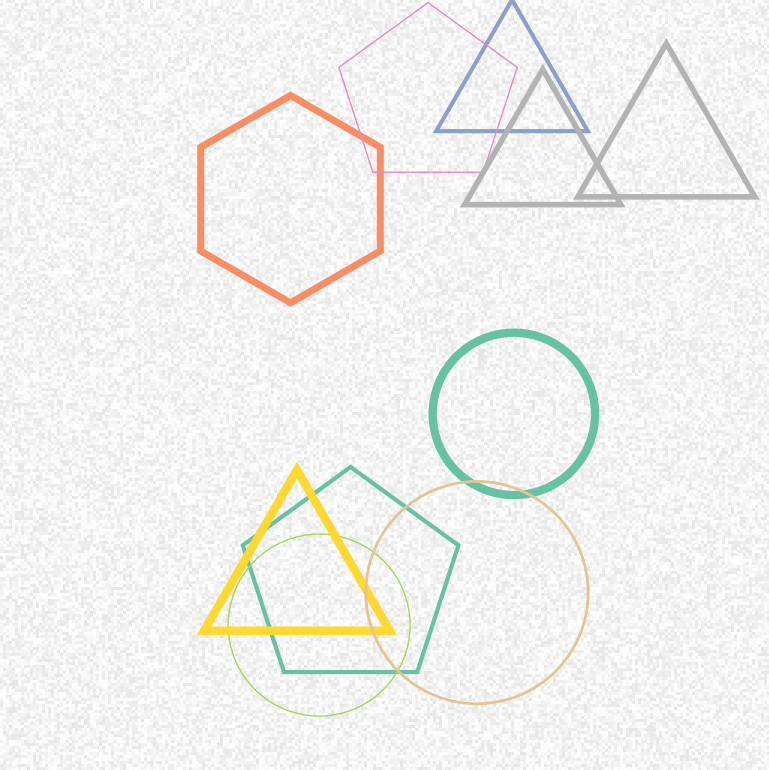[{"shape": "circle", "thickness": 3, "radius": 0.53, "center": [0.667, 0.463]}, {"shape": "pentagon", "thickness": 1.5, "radius": 0.74, "center": [0.455, 0.246]}, {"shape": "hexagon", "thickness": 2.5, "radius": 0.67, "center": [0.377, 0.741]}, {"shape": "triangle", "thickness": 1.5, "radius": 0.57, "center": [0.665, 0.887]}, {"shape": "pentagon", "thickness": 0.5, "radius": 0.61, "center": [0.556, 0.875]}, {"shape": "circle", "thickness": 0.5, "radius": 0.59, "center": [0.414, 0.188]}, {"shape": "triangle", "thickness": 3, "radius": 0.7, "center": [0.386, 0.25]}, {"shape": "circle", "thickness": 1, "radius": 0.72, "center": [0.619, 0.23]}, {"shape": "triangle", "thickness": 2, "radius": 0.66, "center": [0.865, 0.811]}, {"shape": "triangle", "thickness": 2, "radius": 0.59, "center": [0.705, 0.793]}]